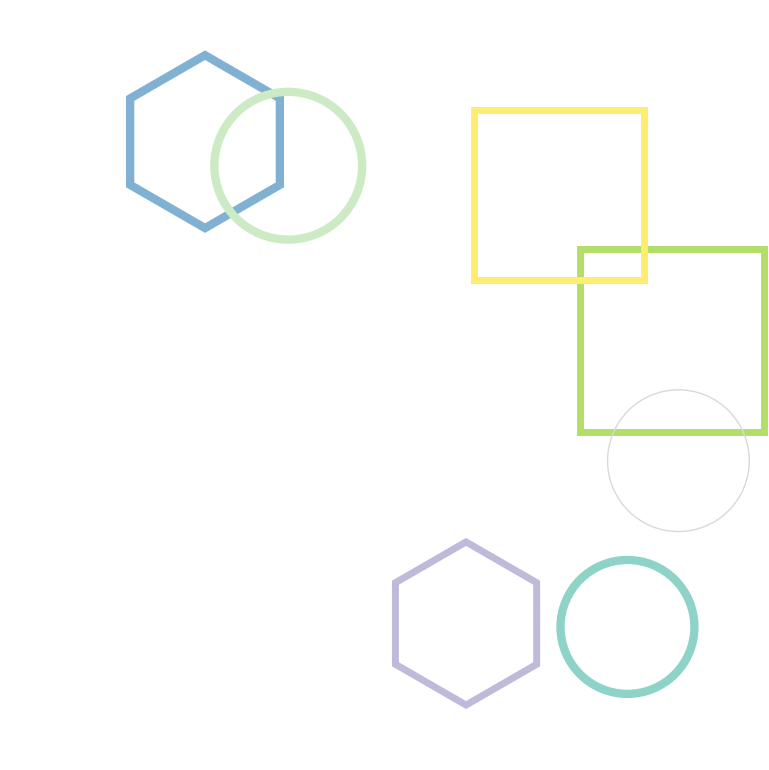[{"shape": "circle", "thickness": 3, "radius": 0.43, "center": [0.815, 0.186]}, {"shape": "hexagon", "thickness": 2.5, "radius": 0.53, "center": [0.605, 0.19]}, {"shape": "hexagon", "thickness": 3, "radius": 0.56, "center": [0.266, 0.816]}, {"shape": "square", "thickness": 2.5, "radius": 0.6, "center": [0.873, 0.558]}, {"shape": "circle", "thickness": 0.5, "radius": 0.46, "center": [0.881, 0.402]}, {"shape": "circle", "thickness": 3, "radius": 0.48, "center": [0.374, 0.785]}, {"shape": "square", "thickness": 2.5, "radius": 0.55, "center": [0.726, 0.747]}]